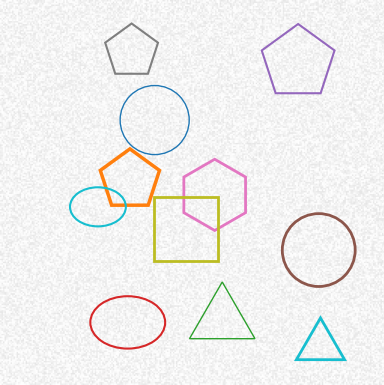[{"shape": "circle", "thickness": 1, "radius": 0.45, "center": [0.402, 0.688]}, {"shape": "pentagon", "thickness": 2.5, "radius": 0.4, "center": [0.337, 0.532]}, {"shape": "triangle", "thickness": 1, "radius": 0.49, "center": [0.577, 0.169]}, {"shape": "oval", "thickness": 1.5, "radius": 0.49, "center": [0.332, 0.163]}, {"shape": "pentagon", "thickness": 1.5, "radius": 0.5, "center": [0.774, 0.838]}, {"shape": "circle", "thickness": 2, "radius": 0.47, "center": [0.828, 0.35]}, {"shape": "hexagon", "thickness": 2, "radius": 0.46, "center": [0.558, 0.494]}, {"shape": "pentagon", "thickness": 1.5, "radius": 0.36, "center": [0.342, 0.867]}, {"shape": "square", "thickness": 2, "radius": 0.41, "center": [0.482, 0.405]}, {"shape": "triangle", "thickness": 2, "radius": 0.36, "center": [0.832, 0.102]}, {"shape": "oval", "thickness": 1.5, "radius": 0.36, "center": [0.254, 0.463]}]